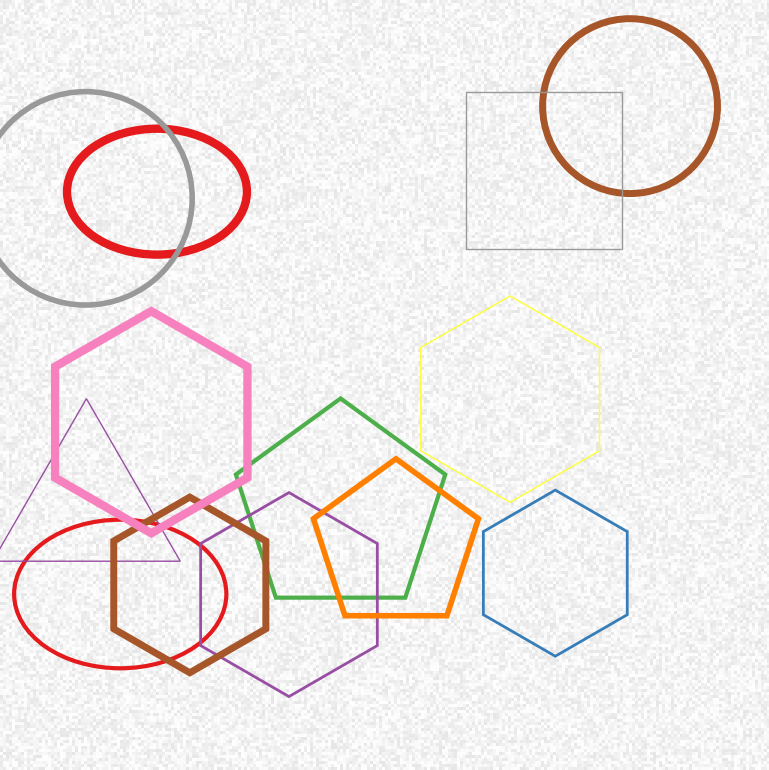[{"shape": "oval", "thickness": 1.5, "radius": 0.69, "center": [0.156, 0.229]}, {"shape": "oval", "thickness": 3, "radius": 0.58, "center": [0.204, 0.751]}, {"shape": "hexagon", "thickness": 1, "radius": 0.54, "center": [0.721, 0.256]}, {"shape": "pentagon", "thickness": 1.5, "radius": 0.71, "center": [0.442, 0.34]}, {"shape": "triangle", "thickness": 0.5, "radius": 0.7, "center": [0.112, 0.342]}, {"shape": "hexagon", "thickness": 1, "radius": 0.66, "center": [0.375, 0.228]}, {"shape": "pentagon", "thickness": 2, "radius": 0.56, "center": [0.514, 0.291]}, {"shape": "hexagon", "thickness": 0.5, "radius": 0.67, "center": [0.663, 0.482]}, {"shape": "hexagon", "thickness": 2.5, "radius": 0.57, "center": [0.247, 0.24]}, {"shape": "circle", "thickness": 2.5, "radius": 0.57, "center": [0.818, 0.862]}, {"shape": "hexagon", "thickness": 3, "radius": 0.72, "center": [0.196, 0.452]}, {"shape": "square", "thickness": 0.5, "radius": 0.51, "center": [0.707, 0.779]}, {"shape": "circle", "thickness": 2, "radius": 0.69, "center": [0.111, 0.742]}]